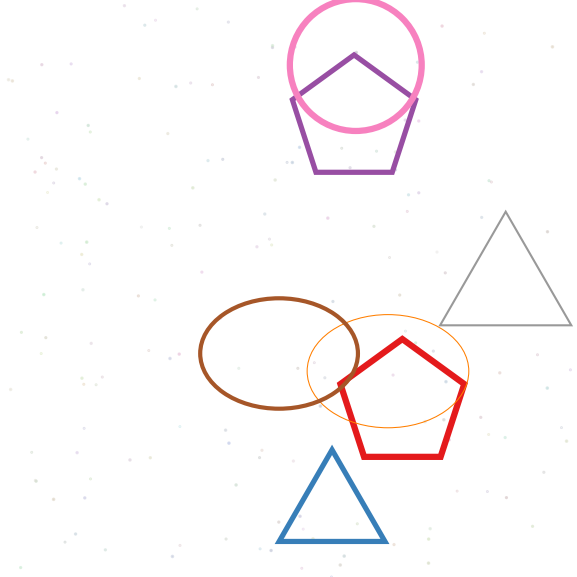[{"shape": "pentagon", "thickness": 3, "radius": 0.56, "center": [0.697, 0.299]}, {"shape": "triangle", "thickness": 2.5, "radius": 0.53, "center": [0.575, 0.114]}, {"shape": "pentagon", "thickness": 2.5, "radius": 0.56, "center": [0.613, 0.792]}, {"shape": "oval", "thickness": 0.5, "radius": 0.7, "center": [0.672, 0.356]}, {"shape": "oval", "thickness": 2, "radius": 0.68, "center": [0.483, 0.387]}, {"shape": "circle", "thickness": 3, "radius": 0.57, "center": [0.616, 0.887]}, {"shape": "triangle", "thickness": 1, "radius": 0.66, "center": [0.876, 0.501]}]